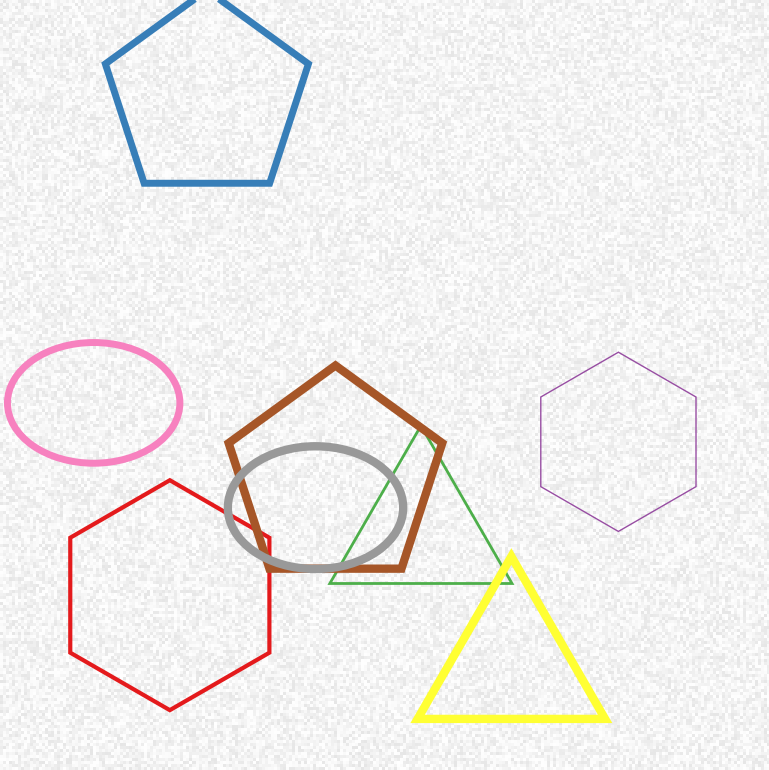[{"shape": "hexagon", "thickness": 1.5, "radius": 0.75, "center": [0.221, 0.227]}, {"shape": "pentagon", "thickness": 2.5, "radius": 0.69, "center": [0.269, 0.874]}, {"shape": "triangle", "thickness": 1, "radius": 0.68, "center": [0.547, 0.311]}, {"shape": "hexagon", "thickness": 0.5, "radius": 0.58, "center": [0.803, 0.426]}, {"shape": "triangle", "thickness": 3, "radius": 0.7, "center": [0.664, 0.137]}, {"shape": "pentagon", "thickness": 3, "radius": 0.73, "center": [0.436, 0.379]}, {"shape": "oval", "thickness": 2.5, "radius": 0.56, "center": [0.122, 0.477]}, {"shape": "oval", "thickness": 3, "radius": 0.57, "center": [0.41, 0.341]}]